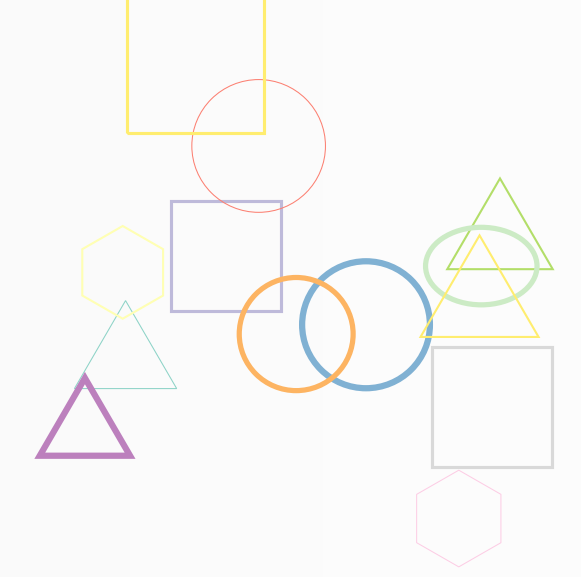[{"shape": "triangle", "thickness": 0.5, "radius": 0.51, "center": [0.216, 0.377]}, {"shape": "hexagon", "thickness": 1, "radius": 0.4, "center": [0.211, 0.528]}, {"shape": "square", "thickness": 1.5, "radius": 0.48, "center": [0.389, 0.556]}, {"shape": "circle", "thickness": 0.5, "radius": 0.57, "center": [0.445, 0.746]}, {"shape": "circle", "thickness": 3, "radius": 0.55, "center": [0.63, 0.437]}, {"shape": "circle", "thickness": 2.5, "radius": 0.49, "center": [0.51, 0.421]}, {"shape": "triangle", "thickness": 1, "radius": 0.52, "center": [0.86, 0.585]}, {"shape": "hexagon", "thickness": 0.5, "radius": 0.42, "center": [0.789, 0.101]}, {"shape": "square", "thickness": 1.5, "radius": 0.52, "center": [0.846, 0.294]}, {"shape": "triangle", "thickness": 3, "radius": 0.45, "center": [0.146, 0.255]}, {"shape": "oval", "thickness": 2.5, "radius": 0.48, "center": [0.828, 0.538]}, {"shape": "triangle", "thickness": 1, "radius": 0.59, "center": [0.825, 0.474]}, {"shape": "square", "thickness": 1.5, "radius": 0.59, "center": [0.336, 0.887]}]